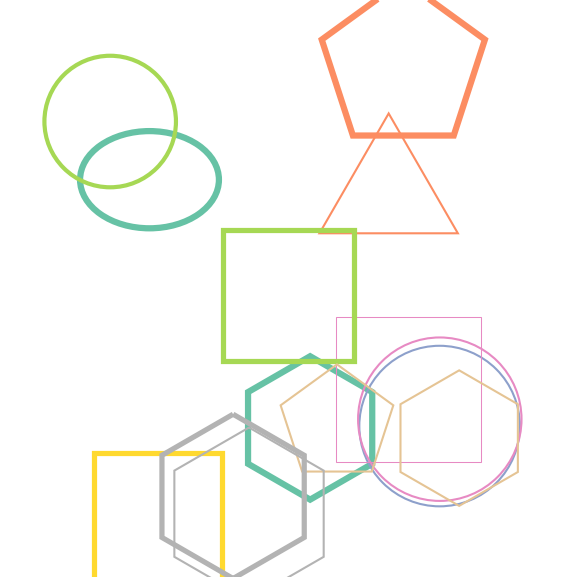[{"shape": "hexagon", "thickness": 3, "radius": 0.62, "center": [0.537, 0.258]}, {"shape": "oval", "thickness": 3, "radius": 0.6, "center": [0.259, 0.688]}, {"shape": "pentagon", "thickness": 3, "radius": 0.74, "center": [0.698, 0.885]}, {"shape": "triangle", "thickness": 1, "radius": 0.69, "center": [0.673, 0.664]}, {"shape": "circle", "thickness": 1, "radius": 0.7, "center": [0.761, 0.261]}, {"shape": "circle", "thickness": 1, "radius": 0.71, "center": [0.762, 0.273]}, {"shape": "square", "thickness": 0.5, "radius": 0.63, "center": [0.708, 0.324]}, {"shape": "circle", "thickness": 2, "radius": 0.57, "center": [0.191, 0.789]}, {"shape": "square", "thickness": 2.5, "radius": 0.57, "center": [0.5, 0.487]}, {"shape": "square", "thickness": 2.5, "radius": 0.55, "center": [0.274, 0.104]}, {"shape": "hexagon", "thickness": 1, "radius": 0.59, "center": [0.795, 0.24]}, {"shape": "pentagon", "thickness": 1, "radius": 0.51, "center": [0.584, 0.266]}, {"shape": "hexagon", "thickness": 1, "radius": 0.75, "center": [0.431, 0.11]}, {"shape": "hexagon", "thickness": 2.5, "radius": 0.71, "center": [0.404, 0.14]}]